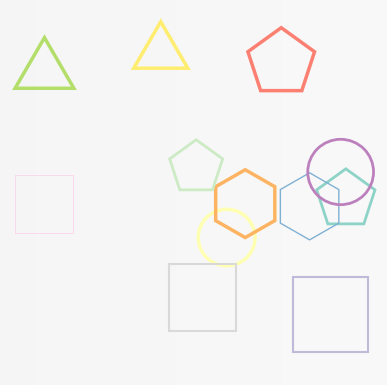[{"shape": "pentagon", "thickness": 2, "radius": 0.4, "center": [0.893, 0.482]}, {"shape": "circle", "thickness": 2.5, "radius": 0.37, "center": [0.585, 0.383]}, {"shape": "square", "thickness": 1.5, "radius": 0.49, "center": [0.852, 0.183]}, {"shape": "pentagon", "thickness": 2.5, "radius": 0.45, "center": [0.726, 0.838]}, {"shape": "hexagon", "thickness": 1, "radius": 0.44, "center": [0.799, 0.464]}, {"shape": "hexagon", "thickness": 2.5, "radius": 0.44, "center": [0.633, 0.471]}, {"shape": "triangle", "thickness": 2.5, "radius": 0.44, "center": [0.115, 0.815]}, {"shape": "square", "thickness": 0.5, "radius": 0.37, "center": [0.114, 0.47]}, {"shape": "square", "thickness": 1.5, "radius": 0.43, "center": [0.523, 0.226]}, {"shape": "circle", "thickness": 2, "radius": 0.42, "center": [0.879, 0.553]}, {"shape": "pentagon", "thickness": 2, "radius": 0.36, "center": [0.506, 0.565]}, {"shape": "triangle", "thickness": 2.5, "radius": 0.4, "center": [0.415, 0.863]}]